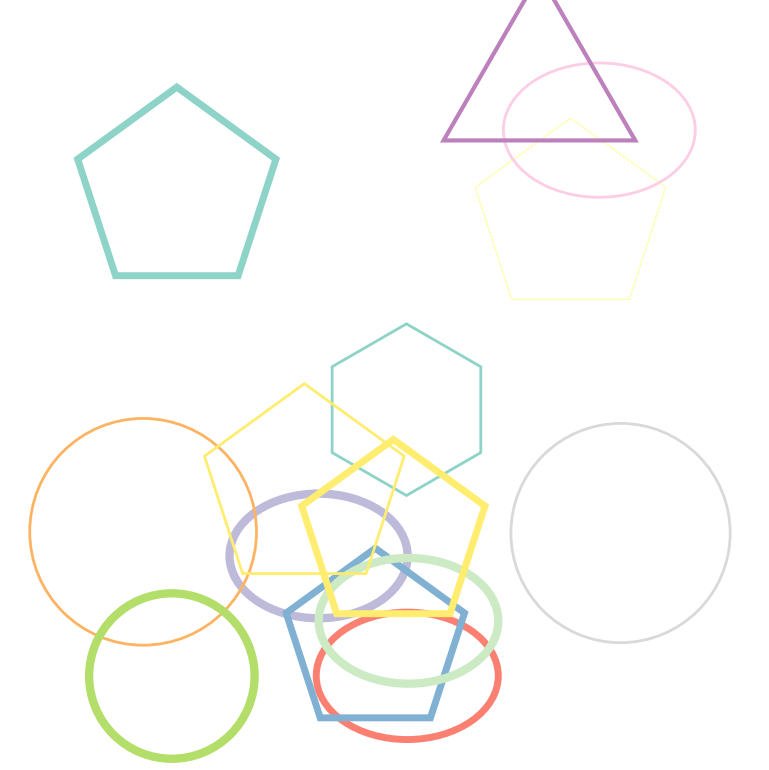[{"shape": "pentagon", "thickness": 2.5, "radius": 0.68, "center": [0.23, 0.751]}, {"shape": "hexagon", "thickness": 1, "radius": 0.56, "center": [0.528, 0.468]}, {"shape": "pentagon", "thickness": 0.5, "radius": 0.65, "center": [0.741, 0.717]}, {"shape": "oval", "thickness": 3, "radius": 0.58, "center": [0.414, 0.278]}, {"shape": "oval", "thickness": 2.5, "radius": 0.59, "center": [0.529, 0.122]}, {"shape": "pentagon", "thickness": 2.5, "radius": 0.61, "center": [0.487, 0.166]}, {"shape": "circle", "thickness": 1, "radius": 0.74, "center": [0.186, 0.309]}, {"shape": "circle", "thickness": 3, "radius": 0.54, "center": [0.223, 0.122]}, {"shape": "oval", "thickness": 1, "radius": 0.62, "center": [0.778, 0.831]}, {"shape": "circle", "thickness": 1, "radius": 0.71, "center": [0.806, 0.308]}, {"shape": "triangle", "thickness": 1.5, "radius": 0.72, "center": [0.701, 0.889]}, {"shape": "oval", "thickness": 3, "radius": 0.58, "center": [0.53, 0.194]}, {"shape": "pentagon", "thickness": 1, "radius": 0.68, "center": [0.395, 0.365]}, {"shape": "pentagon", "thickness": 2.5, "radius": 0.63, "center": [0.511, 0.304]}]